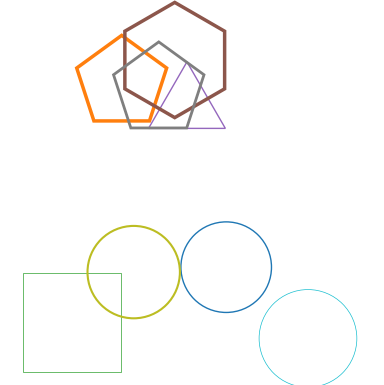[{"shape": "circle", "thickness": 1, "radius": 0.59, "center": [0.588, 0.306]}, {"shape": "pentagon", "thickness": 2.5, "radius": 0.61, "center": [0.316, 0.785]}, {"shape": "square", "thickness": 0.5, "radius": 0.64, "center": [0.187, 0.162]}, {"shape": "triangle", "thickness": 1, "radius": 0.58, "center": [0.486, 0.724]}, {"shape": "hexagon", "thickness": 2.5, "radius": 0.75, "center": [0.454, 0.844]}, {"shape": "pentagon", "thickness": 2, "radius": 0.62, "center": [0.412, 0.768]}, {"shape": "circle", "thickness": 1.5, "radius": 0.6, "center": [0.347, 0.293]}, {"shape": "circle", "thickness": 0.5, "radius": 0.63, "center": [0.8, 0.121]}]